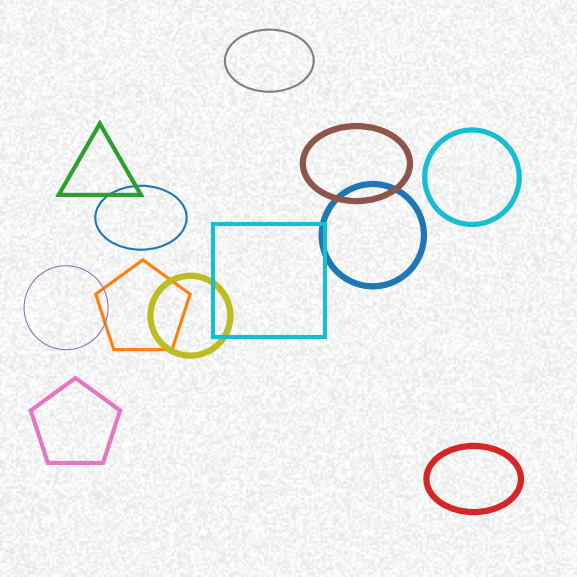[{"shape": "oval", "thickness": 1, "radius": 0.4, "center": [0.244, 0.622]}, {"shape": "circle", "thickness": 3, "radius": 0.44, "center": [0.646, 0.592]}, {"shape": "pentagon", "thickness": 1.5, "radius": 0.43, "center": [0.247, 0.463]}, {"shape": "triangle", "thickness": 2, "radius": 0.41, "center": [0.173, 0.703]}, {"shape": "oval", "thickness": 3, "radius": 0.41, "center": [0.82, 0.17]}, {"shape": "circle", "thickness": 0.5, "radius": 0.36, "center": [0.114, 0.466]}, {"shape": "oval", "thickness": 3, "radius": 0.46, "center": [0.617, 0.716]}, {"shape": "pentagon", "thickness": 2, "radius": 0.41, "center": [0.131, 0.263]}, {"shape": "oval", "thickness": 1, "radius": 0.38, "center": [0.466, 0.894]}, {"shape": "circle", "thickness": 3, "radius": 0.35, "center": [0.33, 0.452]}, {"shape": "circle", "thickness": 2.5, "radius": 0.41, "center": [0.817, 0.692]}, {"shape": "square", "thickness": 2, "radius": 0.49, "center": [0.466, 0.513]}]